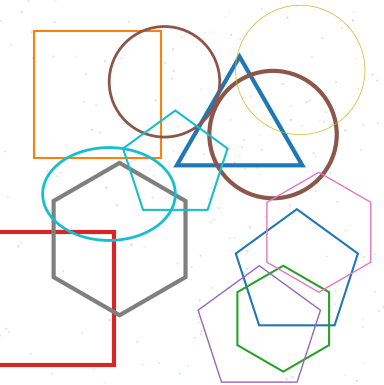[{"shape": "pentagon", "thickness": 1.5, "radius": 0.83, "center": [0.771, 0.29]}, {"shape": "triangle", "thickness": 3, "radius": 0.94, "center": [0.622, 0.665]}, {"shape": "square", "thickness": 1.5, "radius": 0.82, "center": [0.254, 0.755]}, {"shape": "hexagon", "thickness": 1.5, "radius": 0.69, "center": [0.736, 0.172]}, {"shape": "square", "thickness": 3, "radius": 0.86, "center": [0.124, 0.225]}, {"shape": "pentagon", "thickness": 1, "radius": 0.84, "center": [0.673, 0.143]}, {"shape": "circle", "thickness": 2, "radius": 0.72, "center": [0.427, 0.788]}, {"shape": "circle", "thickness": 3, "radius": 0.83, "center": [0.709, 0.65]}, {"shape": "hexagon", "thickness": 1, "radius": 0.78, "center": [0.828, 0.397]}, {"shape": "hexagon", "thickness": 3, "radius": 0.99, "center": [0.311, 0.379]}, {"shape": "circle", "thickness": 0.5, "radius": 0.84, "center": [0.78, 0.818]}, {"shape": "oval", "thickness": 2, "radius": 0.86, "center": [0.283, 0.496]}, {"shape": "pentagon", "thickness": 1.5, "radius": 0.71, "center": [0.455, 0.57]}]